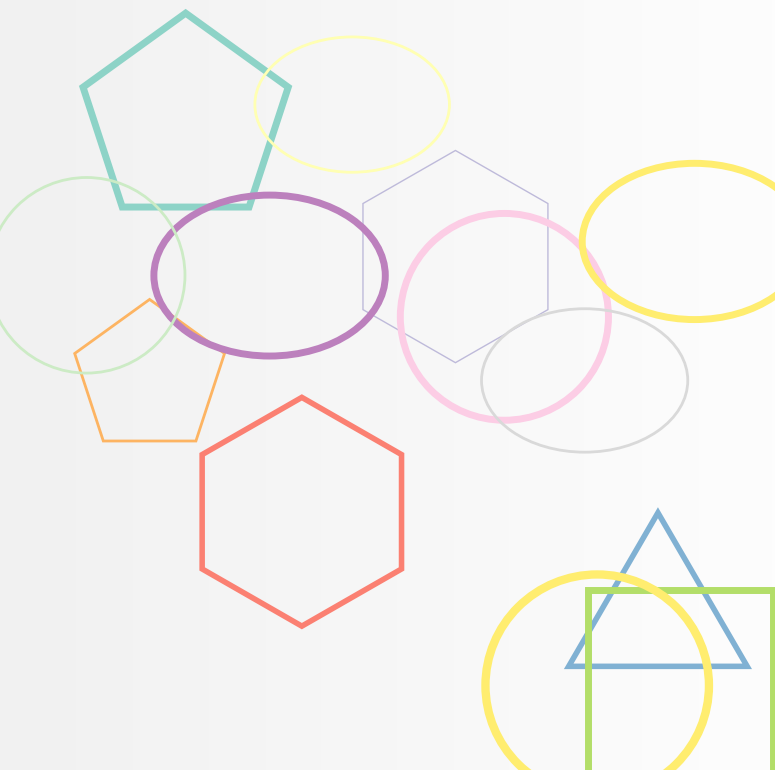[{"shape": "pentagon", "thickness": 2.5, "radius": 0.7, "center": [0.24, 0.844]}, {"shape": "oval", "thickness": 1, "radius": 0.63, "center": [0.454, 0.864]}, {"shape": "hexagon", "thickness": 0.5, "radius": 0.69, "center": [0.588, 0.667]}, {"shape": "hexagon", "thickness": 2, "radius": 0.74, "center": [0.389, 0.335]}, {"shape": "triangle", "thickness": 2, "radius": 0.66, "center": [0.849, 0.201]}, {"shape": "pentagon", "thickness": 1, "radius": 0.51, "center": [0.193, 0.51]}, {"shape": "square", "thickness": 2.5, "radius": 0.6, "center": [0.878, 0.114]}, {"shape": "circle", "thickness": 2.5, "radius": 0.67, "center": [0.651, 0.589]}, {"shape": "oval", "thickness": 1, "radius": 0.67, "center": [0.754, 0.506]}, {"shape": "oval", "thickness": 2.5, "radius": 0.75, "center": [0.348, 0.642]}, {"shape": "circle", "thickness": 1, "radius": 0.63, "center": [0.112, 0.642]}, {"shape": "circle", "thickness": 3, "radius": 0.72, "center": [0.771, 0.11]}, {"shape": "oval", "thickness": 2.5, "radius": 0.72, "center": [0.896, 0.686]}]